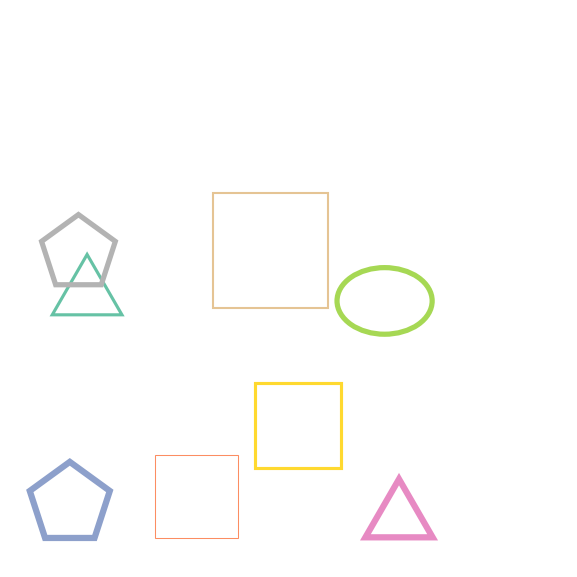[{"shape": "triangle", "thickness": 1.5, "radius": 0.35, "center": [0.151, 0.489]}, {"shape": "square", "thickness": 0.5, "radius": 0.36, "center": [0.341, 0.139]}, {"shape": "pentagon", "thickness": 3, "radius": 0.36, "center": [0.121, 0.127]}, {"shape": "triangle", "thickness": 3, "radius": 0.34, "center": [0.691, 0.102]}, {"shape": "oval", "thickness": 2.5, "radius": 0.41, "center": [0.666, 0.478]}, {"shape": "square", "thickness": 1.5, "radius": 0.37, "center": [0.516, 0.262]}, {"shape": "square", "thickness": 1, "radius": 0.5, "center": [0.468, 0.565]}, {"shape": "pentagon", "thickness": 2.5, "radius": 0.34, "center": [0.136, 0.56]}]